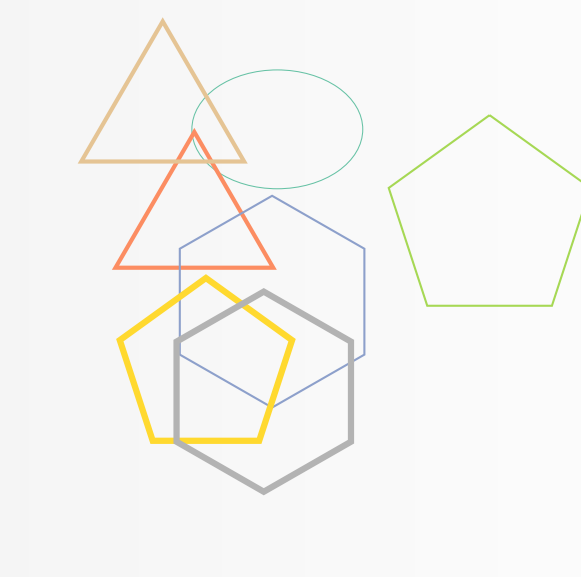[{"shape": "oval", "thickness": 0.5, "radius": 0.73, "center": [0.477, 0.775]}, {"shape": "triangle", "thickness": 2, "radius": 0.78, "center": [0.334, 0.614]}, {"shape": "hexagon", "thickness": 1, "radius": 0.92, "center": [0.468, 0.477]}, {"shape": "pentagon", "thickness": 1, "radius": 0.91, "center": [0.842, 0.617]}, {"shape": "pentagon", "thickness": 3, "radius": 0.78, "center": [0.354, 0.362]}, {"shape": "triangle", "thickness": 2, "radius": 0.81, "center": [0.28, 0.8]}, {"shape": "hexagon", "thickness": 3, "radius": 0.87, "center": [0.454, 0.321]}]